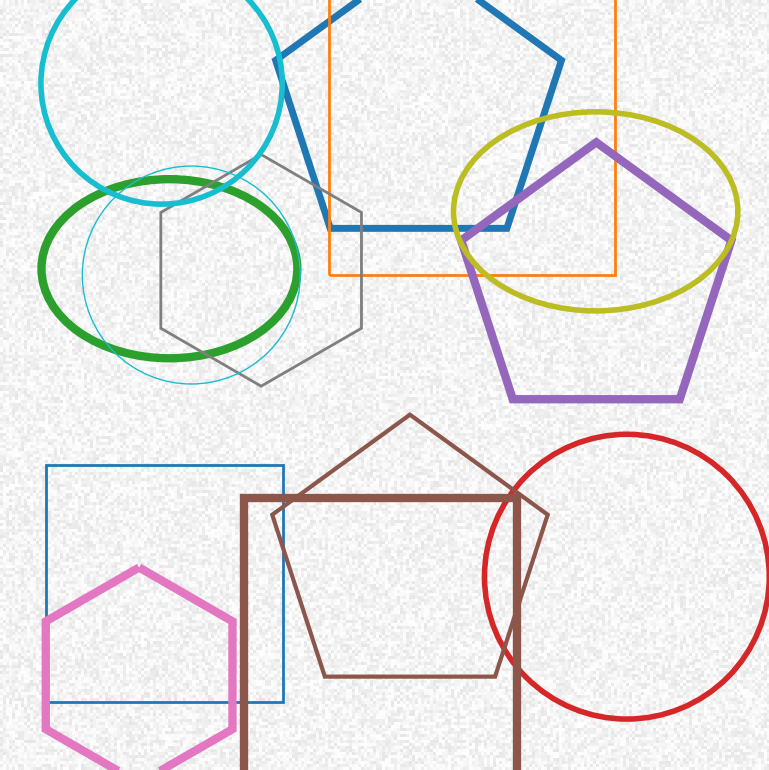[{"shape": "pentagon", "thickness": 2.5, "radius": 0.98, "center": [0.544, 0.861]}, {"shape": "square", "thickness": 1, "radius": 0.77, "center": [0.213, 0.242]}, {"shape": "square", "thickness": 1, "radius": 0.93, "center": [0.613, 0.828]}, {"shape": "oval", "thickness": 3, "radius": 0.83, "center": [0.22, 0.651]}, {"shape": "circle", "thickness": 2, "radius": 0.92, "center": [0.814, 0.251]}, {"shape": "pentagon", "thickness": 3, "radius": 0.92, "center": [0.774, 0.631]}, {"shape": "square", "thickness": 3, "radius": 0.89, "center": [0.494, 0.176]}, {"shape": "pentagon", "thickness": 1.5, "radius": 0.94, "center": [0.532, 0.273]}, {"shape": "hexagon", "thickness": 3, "radius": 0.7, "center": [0.181, 0.123]}, {"shape": "hexagon", "thickness": 1, "radius": 0.75, "center": [0.339, 0.649]}, {"shape": "oval", "thickness": 2, "radius": 0.92, "center": [0.774, 0.726]}, {"shape": "circle", "thickness": 2, "radius": 0.78, "center": [0.21, 0.892]}, {"shape": "circle", "thickness": 0.5, "radius": 0.71, "center": [0.248, 0.643]}]